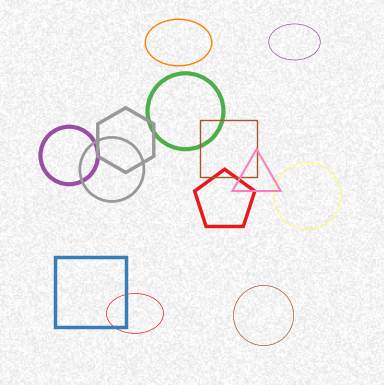[{"shape": "pentagon", "thickness": 2.5, "radius": 0.41, "center": [0.584, 0.478]}, {"shape": "oval", "thickness": 0.5, "radius": 0.37, "center": [0.351, 0.186]}, {"shape": "square", "thickness": 2.5, "radius": 0.46, "center": [0.236, 0.241]}, {"shape": "circle", "thickness": 3, "radius": 0.49, "center": [0.482, 0.711]}, {"shape": "oval", "thickness": 0.5, "radius": 0.33, "center": [0.765, 0.891]}, {"shape": "circle", "thickness": 3, "radius": 0.37, "center": [0.18, 0.596]}, {"shape": "oval", "thickness": 1, "radius": 0.43, "center": [0.464, 0.889]}, {"shape": "circle", "thickness": 0.5, "radius": 0.44, "center": [0.798, 0.491]}, {"shape": "circle", "thickness": 0.5, "radius": 0.39, "center": [0.685, 0.18]}, {"shape": "square", "thickness": 1, "radius": 0.37, "center": [0.594, 0.614]}, {"shape": "triangle", "thickness": 1.5, "radius": 0.36, "center": [0.666, 0.54]}, {"shape": "circle", "thickness": 2, "radius": 0.42, "center": [0.291, 0.56]}, {"shape": "hexagon", "thickness": 2.5, "radius": 0.42, "center": [0.327, 0.636]}]